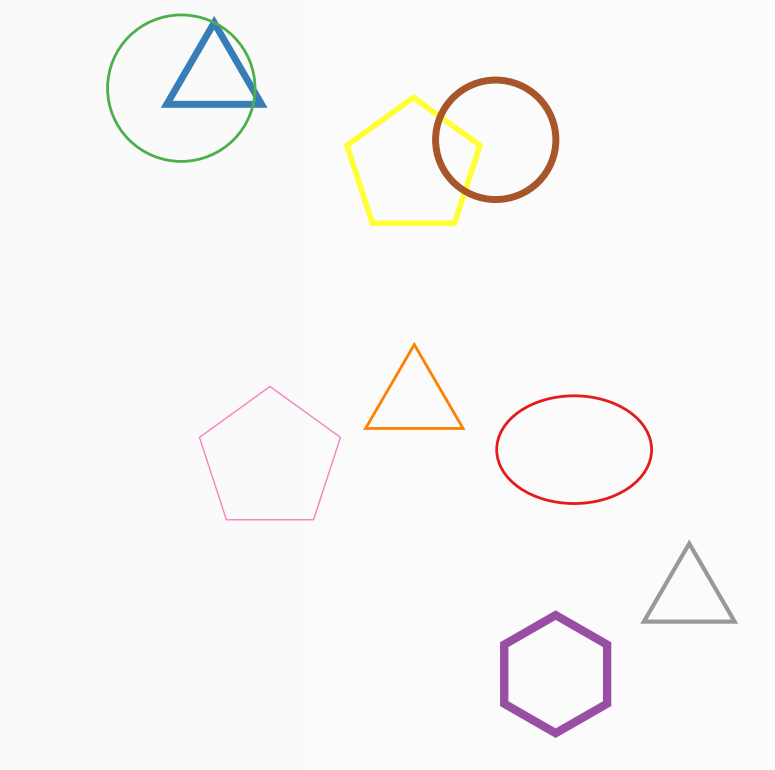[{"shape": "oval", "thickness": 1, "radius": 0.5, "center": [0.741, 0.416]}, {"shape": "triangle", "thickness": 2.5, "radius": 0.35, "center": [0.276, 0.9]}, {"shape": "circle", "thickness": 1, "radius": 0.48, "center": [0.234, 0.885]}, {"shape": "hexagon", "thickness": 3, "radius": 0.38, "center": [0.717, 0.124]}, {"shape": "triangle", "thickness": 1, "radius": 0.36, "center": [0.535, 0.48]}, {"shape": "pentagon", "thickness": 2, "radius": 0.45, "center": [0.533, 0.783]}, {"shape": "circle", "thickness": 2.5, "radius": 0.39, "center": [0.64, 0.818]}, {"shape": "pentagon", "thickness": 0.5, "radius": 0.48, "center": [0.348, 0.402]}, {"shape": "triangle", "thickness": 1.5, "radius": 0.34, "center": [0.889, 0.226]}]